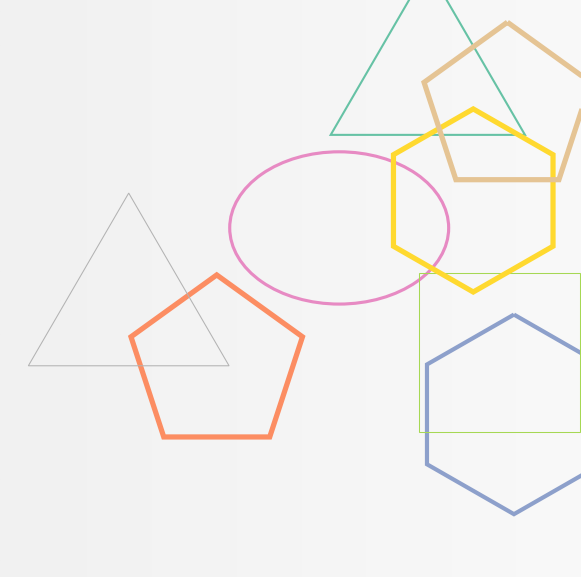[{"shape": "triangle", "thickness": 1, "radius": 0.96, "center": [0.736, 0.862]}, {"shape": "pentagon", "thickness": 2.5, "radius": 0.78, "center": [0.373, 0.368]}, {"shape": "hexagon", "thickness": 2, "radius": 0.86, "center": [0.884, 0.282]}, {"shape": "oval", "thickness": 1.5, "radius": 0.94, "center": [0.584, 0.604]}, {"shape": "square", "thickness": 0.5, "radius": 0.69, "center": [0.86, 0.389]}, {"shape": "hexagon", "thickness": 2.5, "radius": 0.79, "center": [0.814, 0.652]}, {"shape": "pentagon", "thickness": 2.5, "radius": 0.75, "center": [0.873, 0.81]}, {"shape": "triangle", "thickness": 0.5, "radius": 1.0, "center": [0.221, 0.465]}]